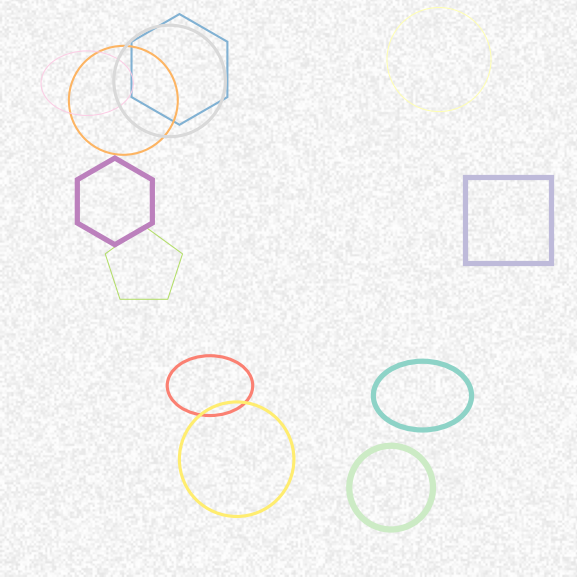[{"shape": "oval", "thickness": 2.5, "radius": 0.43, "center": [0.732, 0.314]}, {"shape": "circle", "thickness": 0.5, "radius": 0.45, "center": [0.76, 0.896]}, {"shape": "square", "thickness": 2.5, "radius": 0.37, "center": [0.879, 0.618]}, {"shape": "oval", "thickness": 1.5, "radius": 0.37, "center": [0.364, 0.331]}, {"shape": "hexagon", "thickness": 1, "radius": 0.48, "center": [0.311, 0.879]}, {"shape": "circle", "thickness": 1, "radius": 0.47, "center": [0.214, 0.825]}, {"shape": "pentagon", "thickness": 0.5, "radius": 0.35, "center": [0.249, 0.538]}, {"shape": "oval", "thickness": 0.5, "radius": 0.4, "center": [0.151, 0.855]}, {"shape": "circle", "thickness": 1.5, "radius": 0.48, "center": [0.294, 0.859]}, {"shape": "hexagon", "thickness": 2.5, "radius": 0.38, "center": [0.199, 0.65]}, {"shape": "circle", "thickness": 3, "radius": 0.36, "center": [0.677, 0.155]}, {"shape": "circle", "thickness": 1.5, "radius": 0.5, "center": [0.41, 0.204]}]